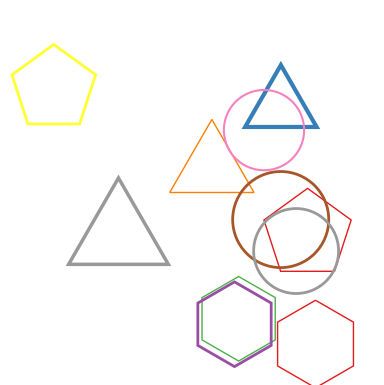[{"shape": "hexagon", "thickness": 1, "radius": 0.57, "center": [0.82, 0.106]}, {"shape": "pentagon", "thickness": 1, "radius": 0.6, "center": [0.799, 0.392]}, {"shape": "triangle", "thickness": 3, "radius": 0.54, "center": [0.73, 0.724]}, {"shape": "hexagon", "thickness": 1, "radius": 0.55, "center": [0.62, 0.172]}, {"shape": "hexagon", "thickness": 2, "radius": 0.55, "center": [0.609, 0.158]}, {"shape": "triangle", "thickness": 1, "radius": 0.63, "center": [0.55, 0.563]}, {"shape": "pentagon", "thickness": 2, "radius": 0.57, "center": [0.14, 0.77]}, {"shape": "circle", "thickness": 2, "radius": 0.62, "center": [0.729, 0.43]}, {"shape": "circle", "thickness": 1.5, "radius": 0.52, "center": [0.686, 0.662]}, {"shape": "circle", "thickness": 2, "radius": 0.55, "center": [0.769, 0.348]}, {"shape": "triangle", "thickness": 2.5, "radius": 0.75, "center": [0.308, 0.388]}]